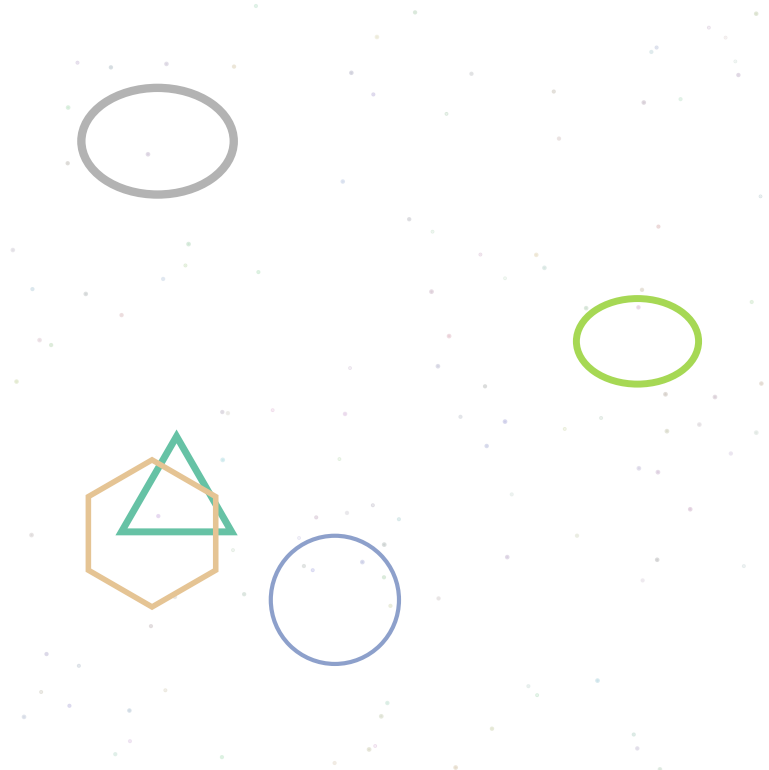[{"shape": "triangle", "thickness": 2.5, "radius": 0.41, "center": [0.229, 0.351]}, {"shape": "circle", "thickness": 1.5, "radius": 0.42, "center": [0.435, 0.221]}, {"shape": "oval", "thickness": 2.5, "radius": 0.4, "center": [0.828, 0.557]}, {"shape": "hexagon", "thickness": 2, "radius": 0.48, "center": [0.197, 0.307]}, {"shape": "oval", "thickness": 3, "radius": 0.49, "center": [0.205, 0.817]}]